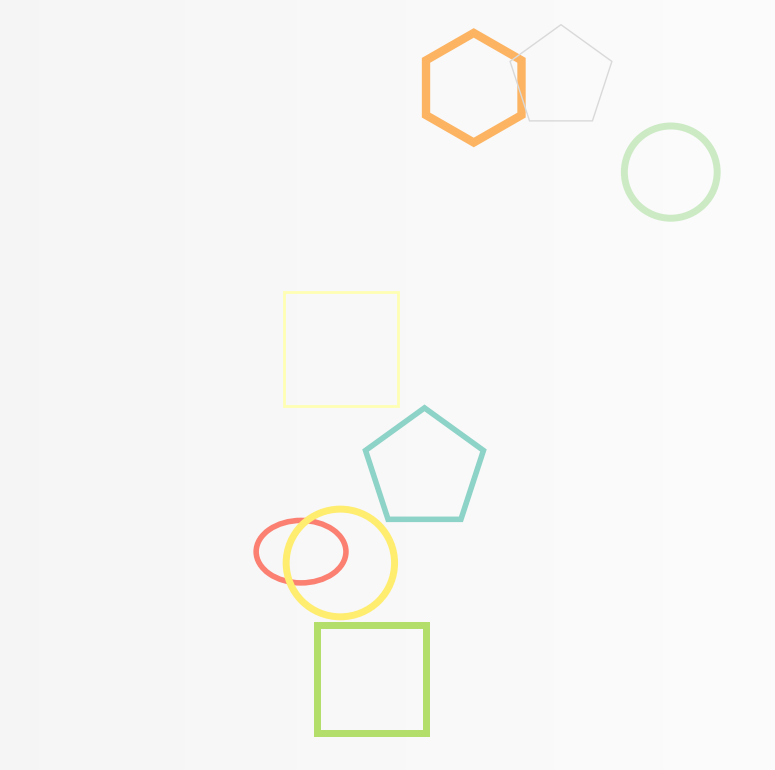[{"shape": "pentagon", "thickness": 2, "radius": 0.4, "center": [0.548, 0.39]}, {"shape": "square", "thickness": 1, "radius": 0.37, "center": [0.44, 0.547]}, {"shape": "oval", "thickness": 2, "radius": 0.29, "center": [0.388, 0.284]}, {"shape": "hexagon", "thickness": 3, "radius": 0.36, "center": [0.611, 0.886]}, {"shape": "square", "thickness": 2.5, "radius": 0.35, "center": [0.479, 0.118]}, {"shape": "pentagon", "thickness": 0.5, "radius": 0.35, "center": [0.724, 0.899]}, {"shape": "circle", "thickness": 2.5, "radius": 0.3, "center": [0.866, 0.776]}, {"shape": "circle", "thickness": 2.5, "radius": 0.35, "center": [0.439, 0.269]}]